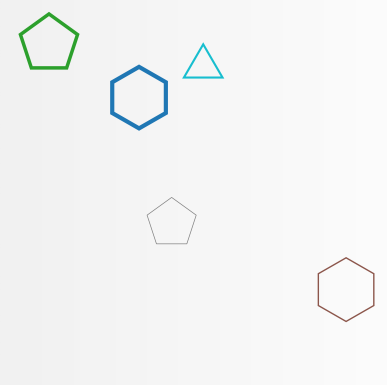[{"shape": "hexagon", "thickness": 3, "radius": 0.4, "center": [0.359, 0.746]}, {"shape": "pentagon", "thickness": 2.5, "radius": 0.39, "center": [0.126, 0.886]}, {"shape": "hexagon", "thickness": 1, "radius": 0.41, "center": [0.893, 0.248]}, {"shape": "pentagon", "thickness": 0.5, "radius": 0.33, "center": [0.443, 0.421]}, {"shape": "triangle", "thickness": 1.5, "radius": 0.29, "center": [0.524, 0.827]}]